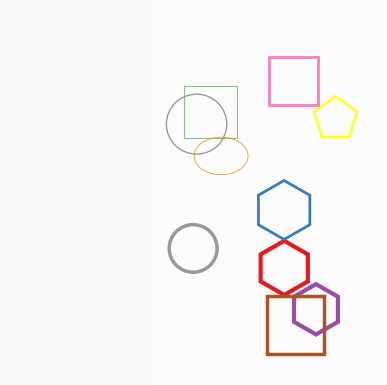[{"shape": "hexagon", "thickness": 3, "radius": 0.35, "center": [0.734, 0.304]}, {"shape": "hexagon", "thickness": 2, "radius": 0.38, "center": [0.733, 0.455]}, {"shape": "square", "thickness": 0.5, "radius": 0.34, "center": [0.544, 0.709]}, {"shape": "hexagon", "thickness": 3, "radius": 0.33, "center": [0.815, 0.197]}, {"shape": "oval", "thickness": 0.5, "radius": 0.35, "center": [0.57, 0.595]}, {"shape": "pentagon", "thickness": 2, "radius": 0.29, "center": [0.866, 0.691]}, {"shape": "square", "thickness": 2.5, "radius": 0.37, "center": [0.763, 0.156]}, {"shape": "square", "thickness": 2, "radius": 0.32, "center": [0.758, 0.789]}, {"shape": "circle", "thickness": 2.5, "radius": 0.31, "center": [0.498, 0.355]}, {"shape": "circle", "thickness": 1, "radius": 0.39, "center": [0.507, 0.678]}]